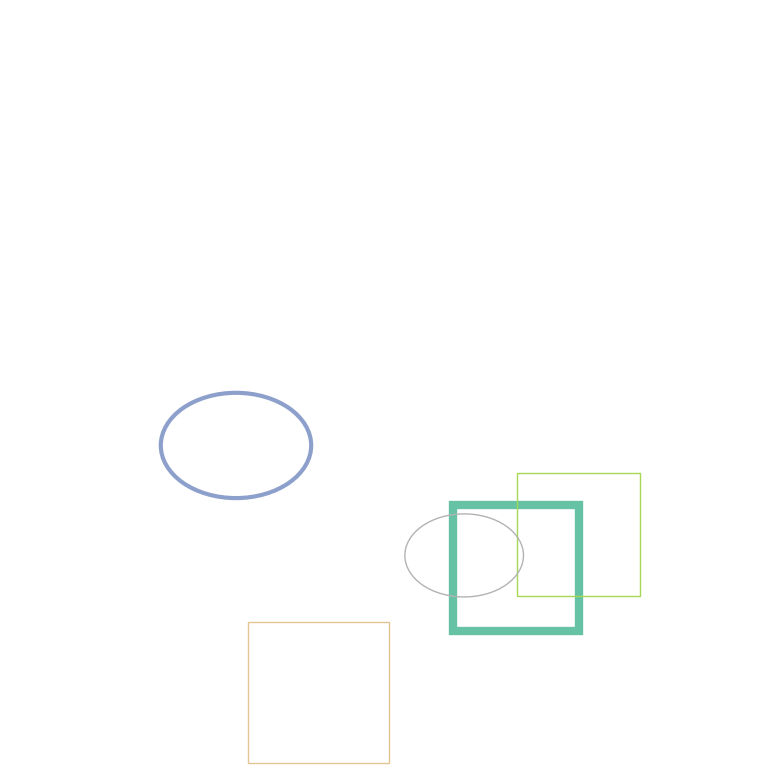[{"shape": "square", "thickness": 3, "radius": 0.41, "center": [0.671, 0.262]}, {"shape": "oval", "thickness": 1.5, "radius": 0.49, "center": [0.306, 0.421]}, {"shape": "square", "thickness": 0.5, "radius": 0.4, "center": [0.751, 0.306]}, {"shape": "square", "thickness": 0.5, "radius": 0.46, "center": [0.413, 0.101]}, {"shape": "oval", "thickness": 0.5, "radius": 0.39, "center": [0.603, 0.279]}]